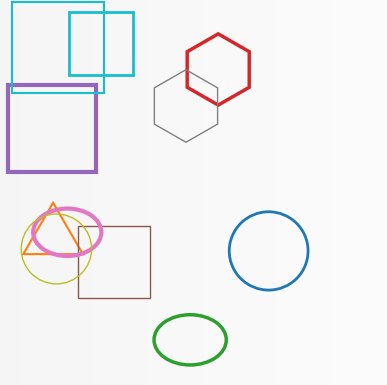[{"shape": "circle", "thickness": 2, "radius": 0.51, "center": [0.693, 0.348]}, {"shape": "triangle", "thickness": 1.5, "radius": 0.44, "center": [0.137, 0.384]}, {"shape": "oval", "thickness": 2.5, "radius": 0.47, "center": [0.491, 0.117]}, {"shape": "hexagon", "thickness": 2.5, "radius": 0.46, "center": [0.563, 0.82]}, {"shape": "square", "thickness": 3, "radius": 0.56, "center": [0.134, 0.667]}, {"shape": "square", "thickness": 1, "radius": 0.47, "center": [0.294, 0.319]}, {"shape": "oval", "thickness": 3, "radius": 0.44, "center": [0.174, 0.397]}, {"shape": "hexagon", "thickness": 1, "radius": 0.47, "center": [0.48, 0.725]}, {"shape": "circle", "thickness": 1, "radius": 0.45, "center": [0.146, 0.353]}, {"shape": "square", "thickness": 2, "radius": 0.41, "center": [0.26, 0.887]}, {"shape": "square", "thickness": 1.5, "radius": 0.6, "center": [0.149, 0.877]}]